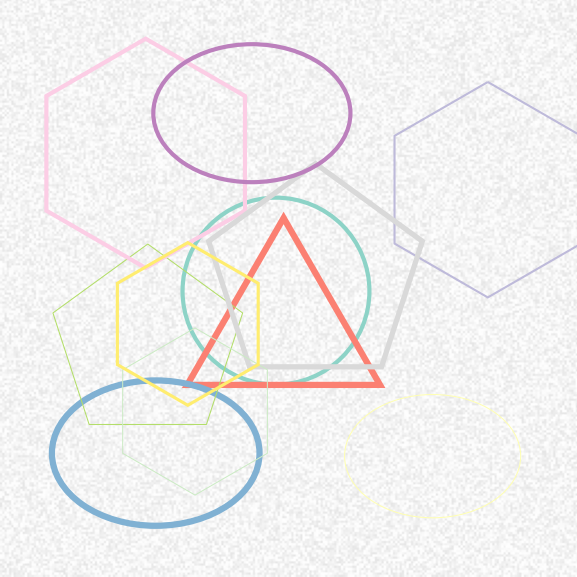[{"shape": "circle", "thickness": 2, "radius": 0.81, "center": [0.478, 0.495]}, {"shape": "oval", "thickness": 0.5, "radius": 0.76, "center": [0.749, 0.209]}, {"shape": "hexagon", "thickness": 1, "radius": 0.93, "center": [0.845, 0.671]}, {"shape": "triangle", "thickness": 3, "radius": 0.96, "center": [0.491, 0.429]}, {"shape": "oval", "thickness": 3, "radius": 0.9, "center": [0.27, 0.215]}, {"shape": "pentagon", "thickness": 0.5, "radius": 0.86, "center": [0.256, 0.404]}, {"shape": "hexagon", "thickness": 2, "radius": 0.99, "center": [0.252, 0.734]}, {"shape": "pentagon", "thickness": 2.5, "radius": 0.97, "center": [0.546, 0.521]}, {"shape": "oval", "thickness": 2, "radius": 0.85, "center": [0.436, 0.803]}, {"shape": "hexagon", "thickness": 0.5, "radius": 0.72, "center": [0.338, 0.287]}, {"shape": "hexagon", "thickness": 1.5, "radius": 0.7, "center": [0.325, 0.438]}]